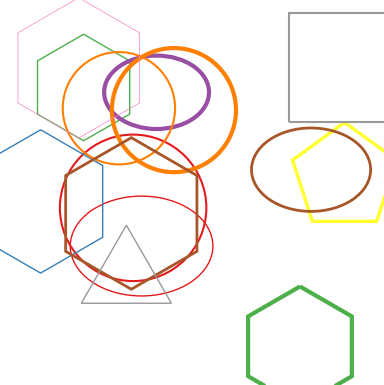[{"shape": "circle", "thickness": 1.5, "radius": 0.95, "center": [0.346, 0.46]}, {"shape": "oval", "thickness": 1, "radius": 0.93, "center": [0.368, 0.361]}, {"shape": "hexagon", "thickness": 1, "radius": 0.93, "center": [0.106, 0.477]}, {"shape": "hexagon", "thickness": 1, "radius": 0.69, "center": [0.217, 0.773]}, {"shape": "hexagon", "thickness": 3, "radius": 0.78, "center": [0.779, 0.1]}, {"shape": "oval", "thickness": 3, "radius": 0.68, "center": [0.407, 0.76]}, {"shape": "circle", "thickness": 1.5, "radius": 0.73, "center": [0.309, 0.719]}, {"shape": "circle", "thickness": 3, "radius": 0.81, "center": [0.452, 0.714]}, {"shape": "pentagon", "thickness": 2.5, "radius": 0.71, "center": [0.895, 0.54]}, {"shape": "oval", "thickness": 2, "radius": 0.77, "center": [0.808, 0.559]}, {"shape": "hexagon", "thickness": 2, "radius": 0.98, "center": [0.341, 0.446]}, {"shape": "hexagon", "thickness": 0.5, "radius": 0.91, "center": [0.204, 0.824]}, {"shape": "triangle", "thickness": 1, "radius": 0.68, "center": [0.328, 0.28]}, {"shape": "square", "thickness": 1.5, "radius": 0.71, "center": [0.892, 0.824]}]